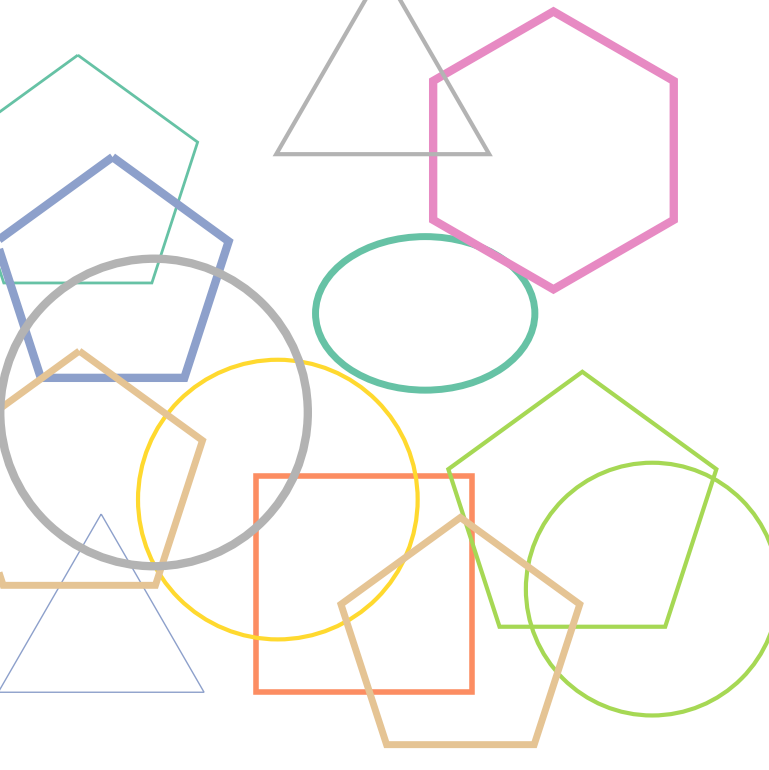[{"shape": "oval", "thickness": 2.5, "radius": 0.71, "center": [0.552, 0.593]}, {"shape": "pentagon", "thickness": 1, "radius": 0.82, "center": [0.101, 0.765]}, {"shape": "square", "thickness": 2, "radius": 0.7, "center": [0.473, 0.241]}, {"shape": "triangle", "thickness": 0.5, "radius": 0.77, "center": [0.131, 0.178]}, {"shape": "pentagon", "thickness": 3, "radius": 0.79, "center": [0.146, 0.638]}, {"shape": "hexagon", "thickness": 3, "radius": 0.9, "center": [0.719, 0.805]}, {"shape": "circle", "thickness": 1.5, "radius": 0.82, "center": [0.847, 0.235]}, {"shape": "pentagon", "thickness": 1.5, "radius": 0.92, "center": [0.756, 0.334]}, {"shape": "circle", "thickness": 1.5, "radius": 0.91, "center": [0.361, 0.351]}, {"shape": "pentagon", "thickness": 2.5, "radius": 0.82, "center": [0.598, 0.165]}, {"shape": "pentagon", "thickness": 2.5, "radius": 0.84, "center": [0.103, 0.376]}, {"shape": "circle", "thickness": 3, "radius": 1.0, "center": [0.2, 0.464]}, {"shape": "triangle", "thickness": 1.5, "radius": 0.8, "center": [0.497, 0.88]}]